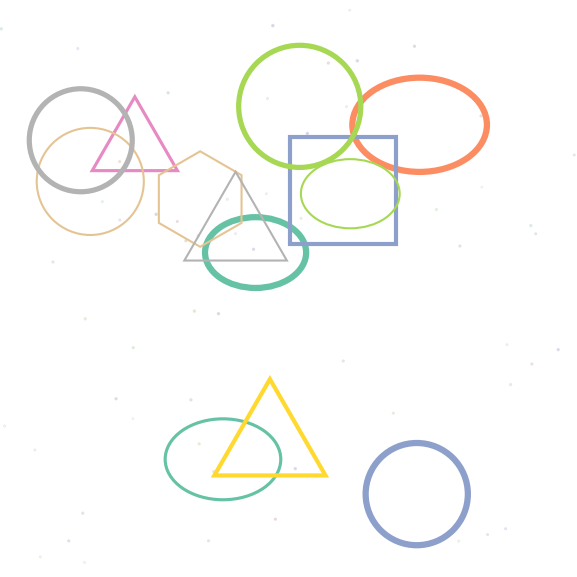[{"shape": "oval", "thickness": 1.5, "radius": 0.5, "center": [0.386, 0.204]}, {"shape": "oval", "thickness": 3, "radius": 0.44, "center": [0.443, 0.562]}, {"shape": "oval", "thickness": 3, "radius": 0.58, "center": [0.727, 0.783]}, {"shape": "square", "thickness": 2, "radius": 0.46, "center": [0.594, 0.669]}, {"shape": "circle", "thickness": 3, "radius": 0.44, "center": [0.722, 0.144]}, {"shape": "triangle", "thickness": 1.5, "radius": 0.43, "center": [0.233, 0.746]}, {"shape": "circle", "thickness": 2.5, "radius": 0.53, "center": [0.519, 0.815]}, {"shape": "oval", "thickness": 1, "radius": 0.43, "center": [0.607, 0.664]}, {"shape": "triangle", "thickness": 2, "radius": 0.56, "center": [0.467, 0.231]}, {"shape": "hexagon", "thickness": 1, "radius": 0.41, "center": [0.347, 0.654]}, {"shape": "circle", "thickness": 1, "radius": 0.46, "center": [0.156, 0.685]}, {"shape": "circle", "thickness": 2.5, "radius": 0.45, "center": [0.14, 0.756]}, {"shape": "triangle", "thickness": 1, "radius": 0.51, "center": [0.408, 0.599]}]